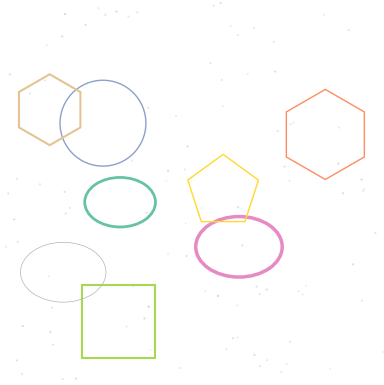[{"shape": "oval", "thickness": 2, "radius": 0.46, "center": [0.312, 0.475]}, {"shape": "hexagon", "thickness": 1, "radius": 0.58, "center": [0.845, 0.651]}, {"shape": "circle", "thickness": 1, "radius": 0.56, "center": [0.267, 0.68]}, {"shape": "oval", "thickness": 2.5, "radius": 0.56, "center": [0.621, 0.359]}, {"shape": "square", "thickness": 1.5, "radius": 0.48, "center": [0.307, 0.165]}, {"shape": "pentagon", "thickness": 1, "radius": 0.48, "center": [0.58, 0.502]}, {"shape": "hexagon", "thickness": 1.5, "radius": 0.46, "center": [0.129, 0.715]}, {"shape": "oval", "thickness": 0.5, "radius": 0.56, "center": [0.164, 0.293]}]